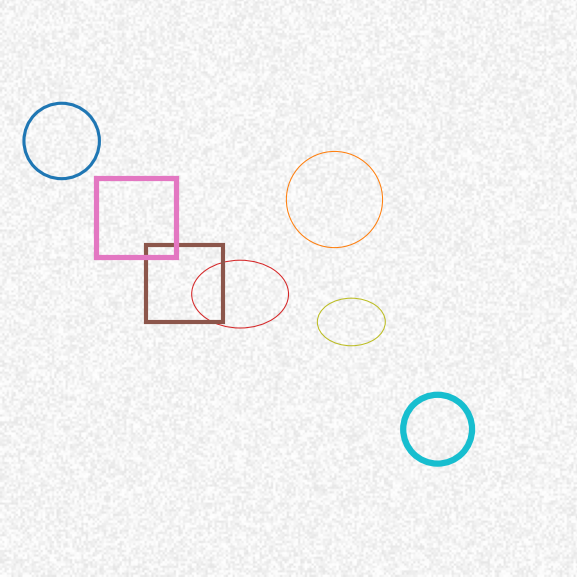[{"shape": "circle", "thickness": 1.5, "radius": 0.33, "center": [0.107, 0.755]}, {"shape": "circle", "thickness": 0.5, "radius": 0.42, "center": [0.579, 0.654]}, {"shape": "oval", "thickness": 0.5, "radius": 0.42, "center": [0.416, 0.49]}, {"shape": "square", "thickness": 2, "radius": 0.33, "center": [0.32, 0.509]}, {"shape": "square", "thickness": 2.5, "radius": 0.34, "center": [0.236, 0.622]}, {"shape": "oval", "thickness": 0.5, "radius": 0.29, "center": [0.608, 0.442]}, {"shape": "circle", "thickness": 3, "radius": 0.3, "center": [0.758, 0.256]}]